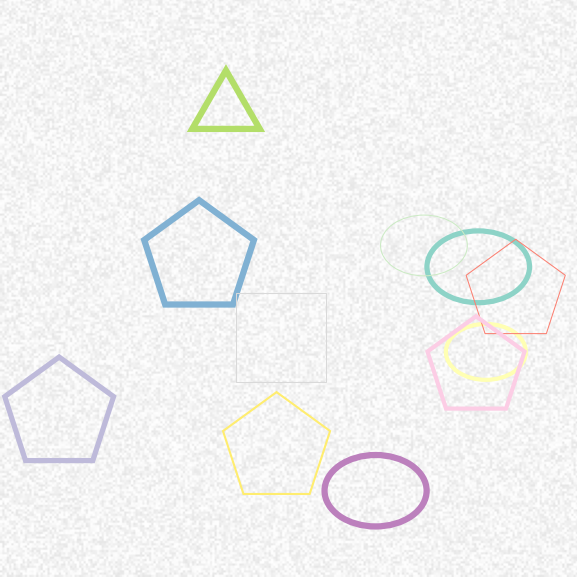[{"shape": "oval", "thickness": 2.5, "radius": 0.44, "center": [0.828, 0.537]}, {"shape": "oval", "thickness": 2, "radius": 0.35, "center": [0.841, 0.39]}, {"shape": "pentagon", "thickness": 2.5, "radius": 0.5, "center": [0.102, 0.282]}, {"shape": "pentagon", "thickness": 0.5, "radius": 0.45, "center": [0.893, 0.495]}, {"shape": "pentagon", "thickness": 3, "radius": 0.5, "center": [0.345, 0.553]}, {"shape": "triangle", "thickness": 3, "radius": 0.34, "center": [0.391, 0.81]}, {"shape": "pentagon", "thickness": 2, "radius": 0.44, "center": [0.824, 0.363]}, {"shape": "square", "thickness": 0.5, "radius": 0.39, "center": [0.486, 0.415]}, {"shape": "oval", "thickness": 3, "radius": 0.44, "center": [0.65, 0.149]}, {"shape": "oval", "thickness": 0.5, "radius": 0.38, "center": [0.734, 0.574]}, {"shape": "pentagon", "thickness": 1, "radius": 0.49, "center": [0.479, 0.223]}]